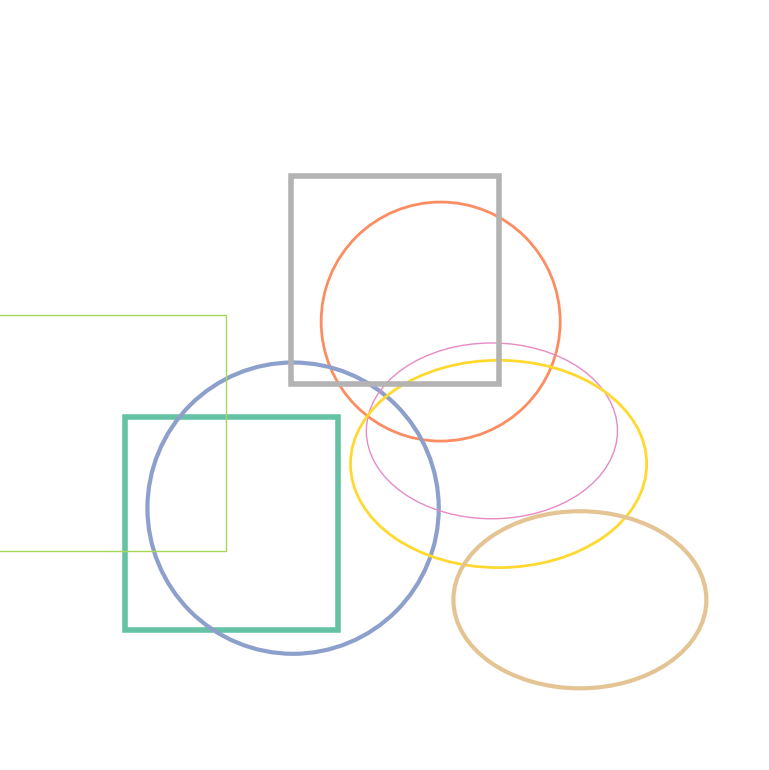[{"shape": "square", "thickness": 2, "radius": 0.69, "center": [0.3, 0.32]}, {"shape": "circle", "thickness": 1, "radius": 0.78, "center": [0.572, 0.582]}, {"shape": "circle", "thickness": 1.5, "radius": 0.95, "center": [0.381, 0.34]}, {"shape": "oval", "thickness": 0.5, "radius": 0.82, "center": [0.639, 0.44]}, {"shape": "square", "thickness": 0.5, "radius": 0.77, "center": [0.14, 0.437]}, {"shape": "oval", "thickness": 1, "radius": 0.96, "center": [0.648, 0.397]}, {"shape": "oval", "thickness": 1.5, "radius": 0.82, "center": [0.753, 0.221]}, {"shape": "square", "thickness": 2, "radius": 0.68, "center": [0.513, 0.637]}]